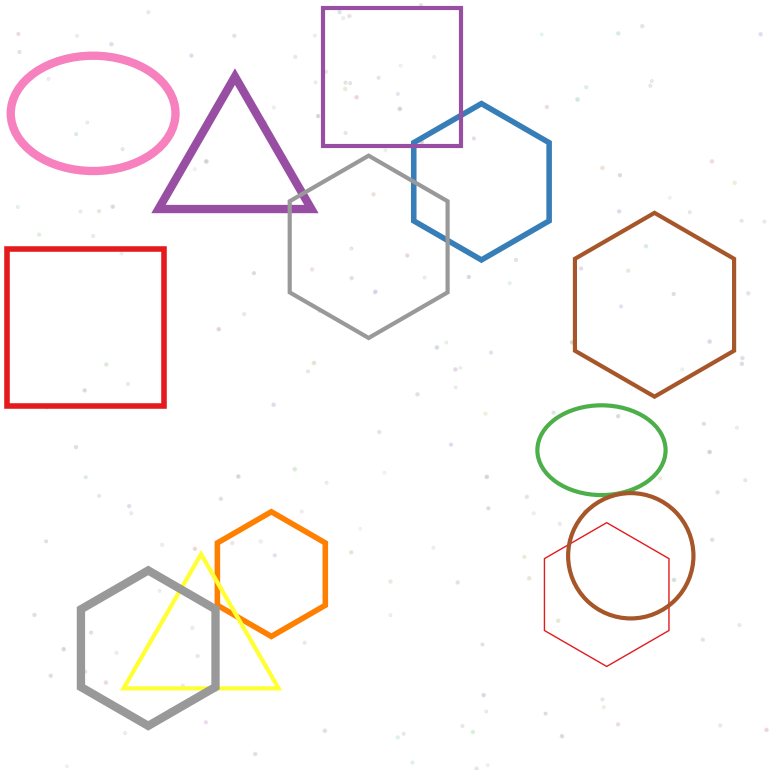[{"shape": "hexagon", "thickness": 0.5, "radius": 0.47, "center": [0.788, 0.228]}, {"shape": "square", "thickness": 2, "radius": 0.51, "center": [0.111, 0.574]}, {"shape": "hexagon", "thickness": 2, "radius": 0.51, "center": [0.625, 0.764]}, {"shape": "oval", "thickness": 1.5, "radius": 0.42, "center": [0.781, 0.415]}, {"shape": "square", "thickness": 1.5, "radius": 0.45, "center": [0.509, 0.9]}, {"shape": "triangle", "thickness": 3, "radius": 0.57, "center": [0.305, 0.786]}, {"shape": "hexagon", "thickness": 2, "radius": 0.4, "center": [0.352, 0.254]}, {"shape": "triangle", "thickness": 1.5, "radius": 0.58, "center": [0.261, 0.164]}, {"shape": "hexagon", "thickness": 1.5, "radius": 0.6, "center": [0.85, 0.604]}, {"shape": "circle", "thickness": 1.5, "radius": 0.41, "center": [0.819, 0.278]}, {"shape": "oval", "thickness": 3, "radius": 0.53, "center": [0.121, 0.853]}, {"shape": "hexagon", "thickness": 1.5, "radius": 0.59, "center": [0.479, 0.679]}, {"shape": "hexagon", "thickness": 3, "radius": 0.5, "center": [0.192, 0.158]}]